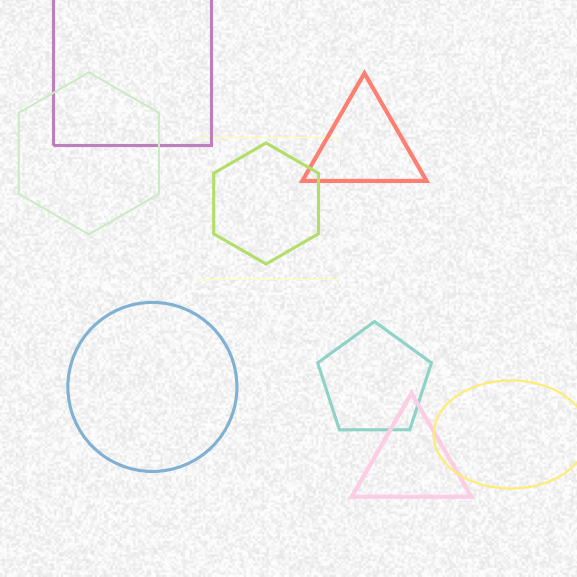[{"shape": "pentagon", "thickness": 1.5, "radius": 0.52, "center": [0.649, 0.339]}, {"shape": "square", "thickness": 0.5, "radius": 0.61, "center": [0.464, 0.639]}, {"shape": "triangle", "thickness": 2, "radius": 0.62, "center": [0.631, 0.748]}, {"shape": "circle", "thickness": 1.5, "radius": 0.73, "center": [0.264, 0.329]}, {"shape": "hexagon", "thickness": 1.5, "radius": 0.52, "center": [0.461, 0.647]}, {"shape": "triangle", "thickness": 2, "radius": 0.6, "center": [0.713, 0.199]}, {"shape": "square", "thickness": 1.5, "radius": 0.68, "center": [0.228, 0.885]}, {"shape": "hexagon", "thickness": 1, "radius": 0.7, "center": [0.154, 0.734]}, {"shape": "oval", "thickness": 1, "radius": 0.67, "center": [0.885, 0.247]}]